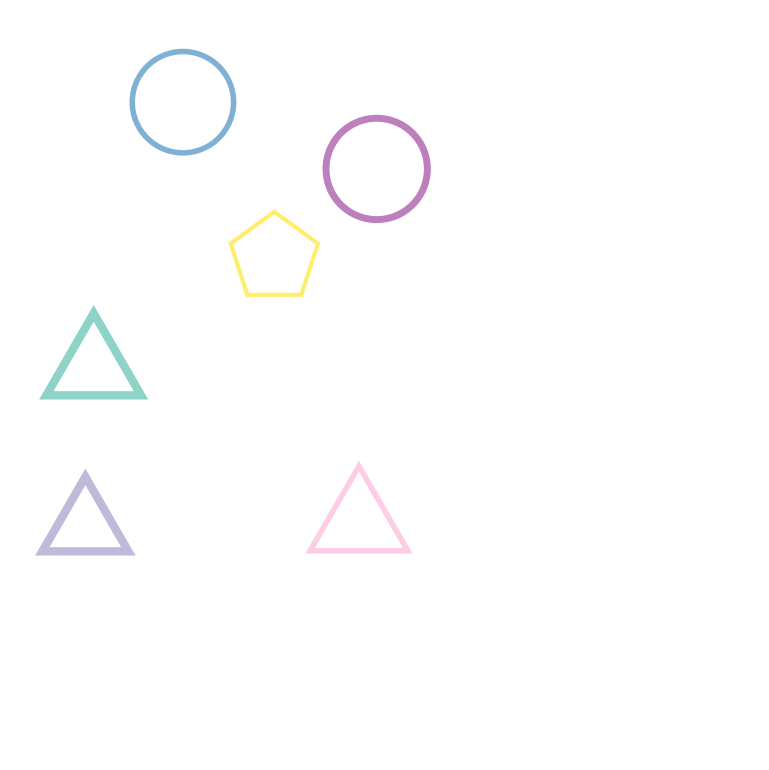[{"shape": "triangle", "thickness": 3, "radius": 0.36, "center": [0.122, 0.522]}, {"shape": "triangle", "thickness": 3, "radius": 0.32, "center": [0.111, 0.316]}, {"shape": "circle", "thickness": 2, "radius": 0.33, "center": [0.238, 0.867]}, {"shape": "triangle", "thickness": 2, "radius": 0.37, "center": [0.466, 0.321]}, {"shape": "circle", "thickness": 2.5, "radius": 0.33, "center": [0.489, 0.781]}, {"shape": "pentagon", "thickness": 1.5, "radius": 0.3, "center": [0.356, 0.665]}]